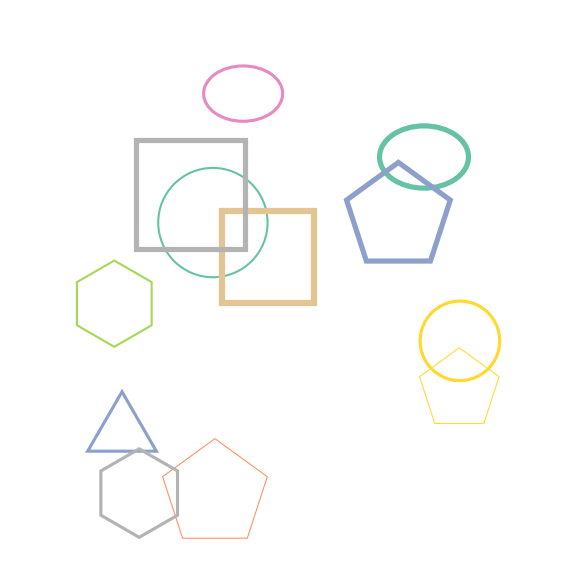[{"shape": "circle", "thickness": 1, "radius": 0.47, "center": [0.369, 0.614]}, {"shape": "oval", "thickness": 2.5, "radius": 0.38, "center": [0.734, 0.727]}, {"shape": "pentagon", "thickness": 0.5, "radius": 0.48, "center": [0.372, 0.144]}, {"shape": "triangle", "thickness": 1.5, "radius": 0.34, "center": [0.211, 0.252]}, {"shape": "pentagon", "thickness": 2.5, "radius": 0.47, "center": [0.69, 0.624]}, {"shape": "oval", "thickness": 1.5, "radius": 0.34, "center": [0.421, 0.837]}, {"shape": "hexagon", "thickness": 1, "radius": 0.37, "center": [0.198, 0.473]}, {"shape": "pentagon", "thickness": 0.5, "radius": 0.36, "center": [0.795, 0.324]}, {"shape": "circle", "thickness": 1.5, "radius": 0.34, "center": [0.796, 0.409]}, {"shape": "square", "thickness": 3, "radius": 0.4, "center": [0.464, 0.554]}, {"shape": "square", "thickness": 2.5, "radius": 0.47, "center": [0.329, 0.663]}, {"shape": "hexagon", "thickness": 1.5, "radius": 0.38, "center": [0.241, 0.145]}]